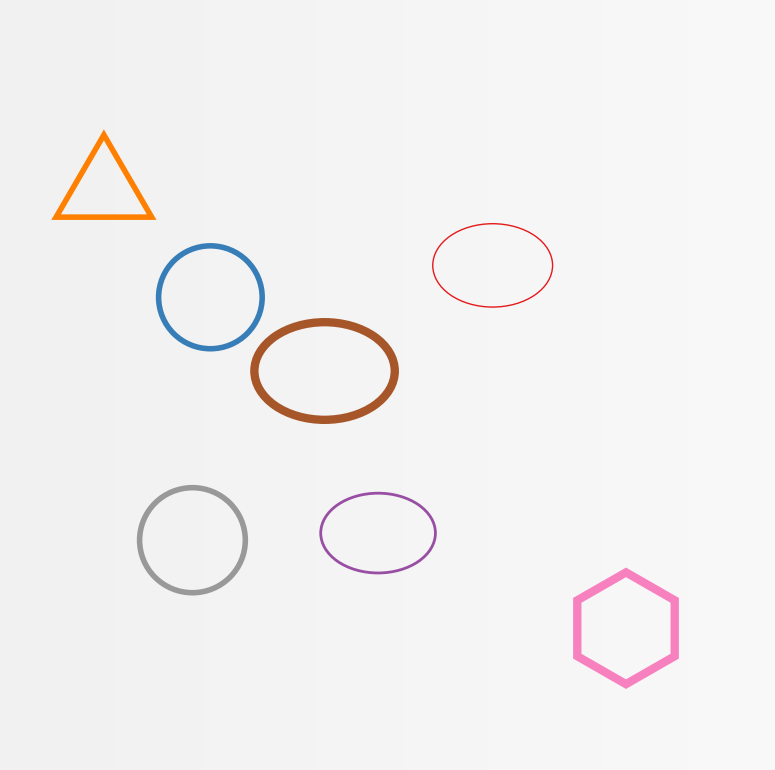[{"shape": "oval", "thickness": 0.5, "radius": 0.39, "center": [0.636, 0.655]}, {"shape": "circle", "thickness": 2, "radius": 0.33, "center": [0.271, 0.614]}, {"shape": "oval", "thickness": 1, "radius": 0.37, "center": [0.488, 0.308]}, {"shape": "triangle", "thickness": 2, "radius": 0.36, "center": [0.134, 0.754]}, {"shape": "oval", "thickness": 3, "radius": 0.45, "center": [0.419, 0.518]}, {"shape": "hexagon", "thickness": 3, "radius": 0.36, "center": [0.808, 0.184]}, {"shape": "circle", "thickness": 2, "radius": 0.34, "center": [0.248, 0.298]}]